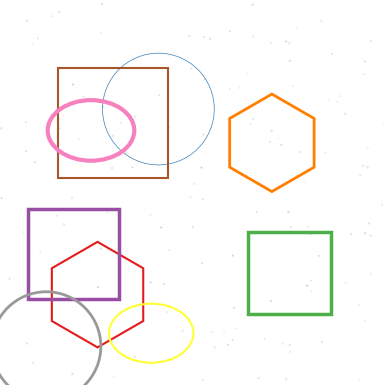[{"shape": "hexagon", "thickness": 1.5, "radius": 0.69, "center": [0.253, 0.235]}, {"shape": "circle", "thickness": 0.5, "radius": 0.73, "center": [0.411, 0.717]}, {"shape": "square", "thickness": 2.5, "radius": 0.53, "center": [0.752, 0.291]}, {"shape": "square", "thickness": 2.5, "radius": 0.59, "center": [0.191, 0.34]}, {"shape": "hexagon", "thickness": 2, "radius": 0.63, "center": [0.706, 0.629]}, {"shape": "oval", "thickness": 1.5, "radius": 0.55, "center": [0.393, 0.135]}, {"shape": "square", "thickness": 1.5, "radius": 0.71, "center": [0.295, 0.68]}, {"shape": "oval", "thickness": 3, "radius": 0.56, "center": [0.236, 0.661]}, {"shape": "circle", "thickness": 2, "radius": 0.71, "center": [0.12, 0.1]}]